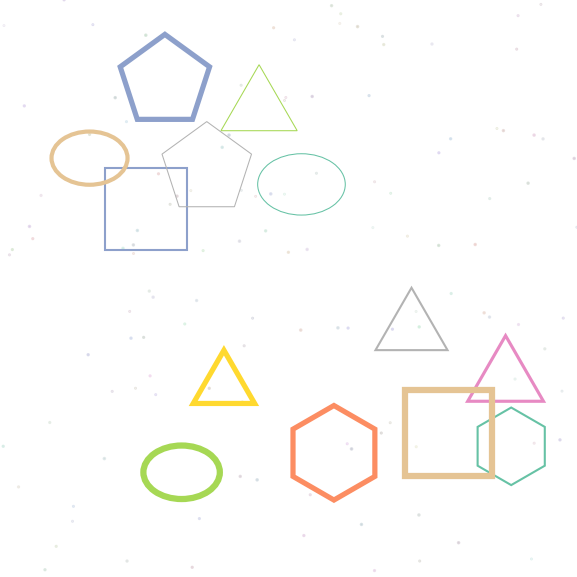[{"shape": "oval", "thickness": 0.5, "radius": 0.38, "center": [0.522, 0.68]}, {"shape": "hexagon", "thickness": 1, "radius": 0.34, "center": [0.885, 0.226]}, {"shape": "hexagon", "thickness": 2.5, "radius": 0.41, "center": [0.578, 0.215]}, {"shape": "square", "thickness": 1, "radius": 0.35, "center": [0.253, 0.637]}, {"shape": "pentagon", "thickness": 2.5, "radius": 0.41, "center": [0.286, 0.858]}, {"shape": "triangle", "thickness": 1.5, "radius": 0.38, "center": [0.875, 0.342]}, {"shape": "oval", "thickness": 3, "radius": 0.33, "center": [0.314, 0.181]}, {"shape": "triangle", "thickness": 0.5, "radius": 0.38, "center": [0.449, 0.811]}, {"shape": "triangle", "thickness": 2.5, "radius": 0.31, "center": [0.388, 0.331]}, {"shape": "square", "thickness": 3, "radius": 0.38, "center": [0.777, 0.249]}, {"shape": "oval", "thickness": 2, "radius": 0.33, "center": [0.155, 0.725]}, {"shape": "pentagon", "thickness": 0.5, "radius": 0.41, "center": [0.358, 0.707]}, {"shape": "triangle", "thickness": 1, "radius": 0.36, "center": [0.713, 0.429]}]